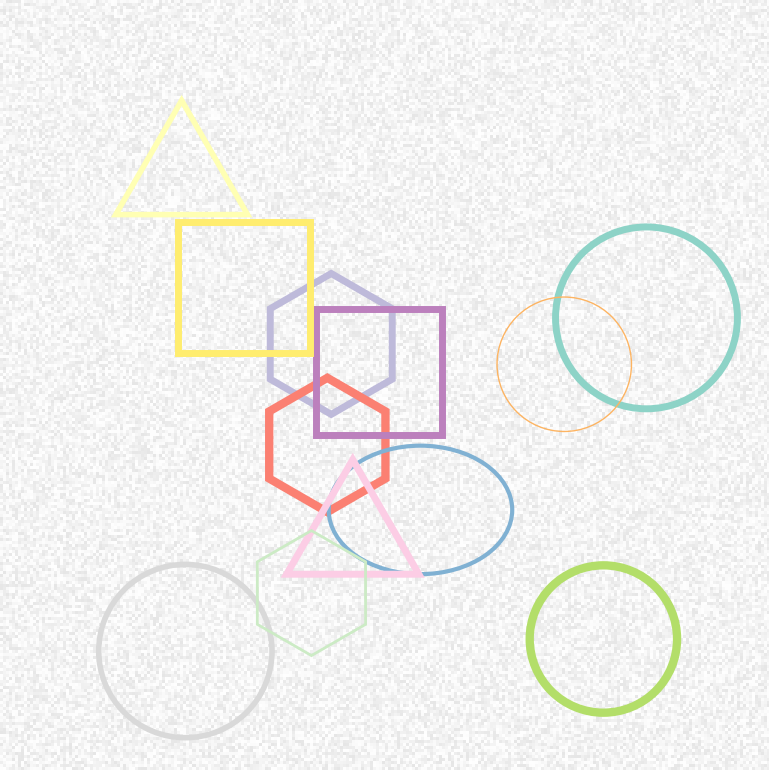[{"shape": "circle", "thickness": 2.5, "radius": 0.59, "center": [0.84, 0.587]}, {"shape": "triangle", "thickness": 2, "radius": 0.49, "center": [0.236, 0.771]}, {"shape": "hexagon", "thickness": 2.5, "radius": 0.46, "center": [0.43, 0.553]}, {"shape": "hexagon", "thickness": 3, "radius": 0.44, "center": [0.425, 0.422]}, {"shape": "oval", "thickness": 1.5, "radius": 0.6, "center": [0.546, 0.338]}, {"shape": "circle", "thickness": 0.5, "radius": 0.44, "center": [0.733, 0.527]}, {"shape": "circle", "thickness": 3, "radius": 0.48, "center": [0.784, 0.17]}, {"shape": "triangle", "thickness": 2.5, "radius": 0.5, "center": [0.458, 0.304]}, {"shape": "circle", "thickness": 2, "radius": 0.56, "center": [0.241, 0.154]}, {"shape": "square", "thickness": 2.5, "radius": 0.41, "center": [0.493, 0.517]}, {"shape": "hexagon", "thickness": 1, "radius": 0.41, "center": [0.404, 0.23]}, {"shape": "square", "thickness": 2.5, "radius": 0.43, "center": [0.317, 0.626]}]